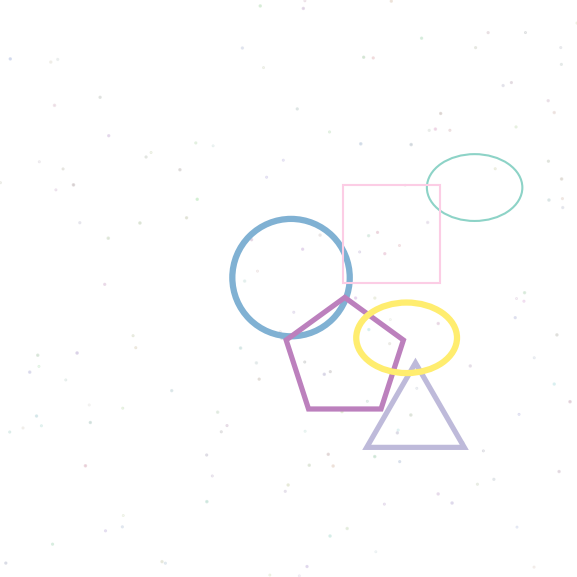[{"shape": "oval", "thickness": 1, "radius": 0.41, "center": [0.822, 0.674]}, {"shape": "triangle", "thickness": 2.5, "radius": 0.49, "center": [0.719, 0.273]}, {"shape": "circle", "thickness": 3, "radius": 0.51, "center": [0.504, 0.518]}, {"shape": "square", "thickness": 1, "radius": 0.42, "center": [0.678, 0.594]}, {"shape": "pentagon", "thickness": 2.5, "radius": 0.53, "center": [0.597, 0.377]}, {"shape": "oval", "thickness": 3, "radius": 0.44, "center": [0.704, 0.414]}]